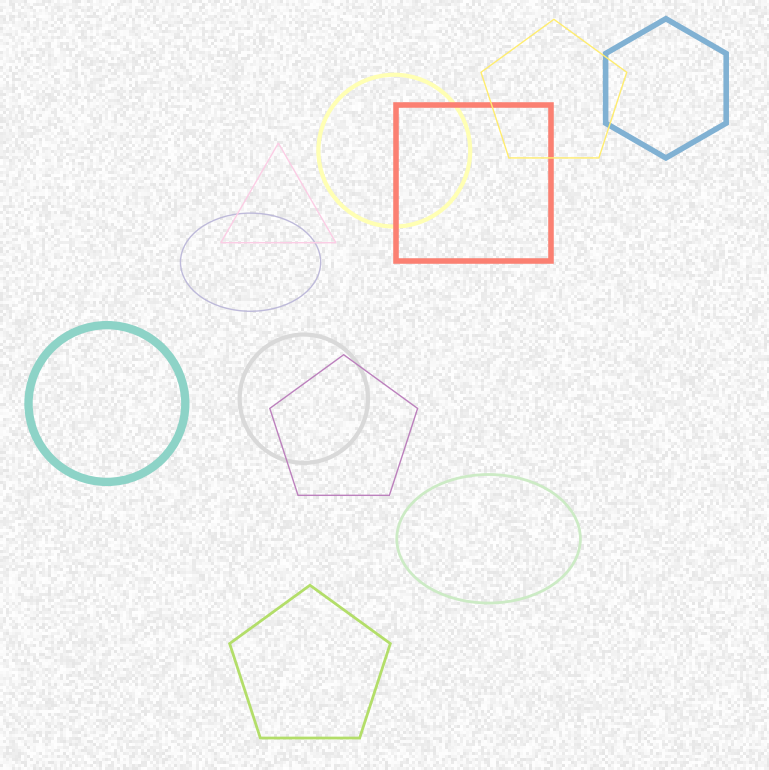[{"shape": "circle", "thickness": 3, "radius": 0.51, "center": [0.139, 0.476]}, {"shape": "circle", "thickness": 1.5, "radius": 0.49, "center": [0.512, 0.804]}, {"shape": "oval", "thickness": 0.5, "radius": 0.46, "center": [0.325, 0.659]}, {"shape": "square", "thickness": 2, "radius": 0.5, "center": [0.615, 0.762]}, {"shape": "hexagon", "thickness": 2, "radius": 0.45, "center": [0.865, 0.885]}, {"shape": "pentagon", "thickness": 1, "radius": 0.55, "center": [0.403, 0.13]}, {"shape": "triangle", "thickness": 0.5, "radius": 0.43, "center": [0.362, 0.728]}, {"shape": "circle", "thickness": 1.5, "radius": 0.42, "center": [0.395, 0.482]}, {"shape": "pentagon", "thickness": 0.5, "radius": 0.5, "center": [0.446, 0.438]}, {"shape": "oval", "thickness": 1, "radius": 0.6, "center": [0.635, 0.3]}, {"shape": "pentagon", "thickness": 0.5, "radius": 0.5, "center": [0.719, 0.875]}]